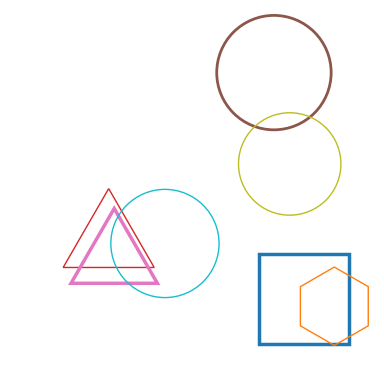[{"shape": "square", "thickness": 2.5, "radius": 0.59, "center": [0.789, 0.224]}, {"shape": "hexagon", "thickness": 1, "radius": 0.51, "center": [0.868, 0.205]}, {"shape": "triangle", "thickness": 1, "radius": 0.68, "center": [0.282, 0.374]}, {"shape": "circle", "thickness": 2, "radius": 0.74, "center": [0.712, 0.811]}, {"shape": "triangle", "thickness": 2.5, "radius": 0.65, "center": [0.297, 0.329]}, {"shape": "circle", "thickness": 1, "radius": 0.67, "center": [0.752, 0.574]}, {"shape": "circle", "thickness": 1, "radius": 0.7, "center": [0.428, 0.368]}]